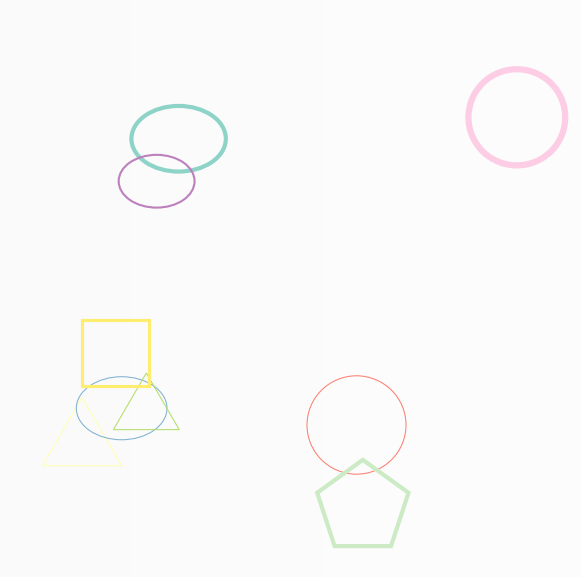[{"shape": "oval", "thickness": 2, "radius": 0.41, "center": [0.307, 0.759]}, {"shape": "triangle", "thickness": 0.5, "radius": 0.39, "center": [0.141, 0.232]}, {"shape": "circle", "thickness": 0.5, "radius": 0.43, "center": [0.613, 0.263]}, {"shape": "oval", "thickness": 0.5, "radius": 0.39, "center": [0.209, 0.292]}, {"shape": "triangle", "thickness": 0.5, "radius": 0.33, "center": [0.252, 0.288]}, {"shape": "circle", "thickness": 3, "radius": 0.42, "center": [0.889, 0.796]}, {"shape": "oval", "thickness": 1, "radius": 0.33, "center": [0.269, 0.685]}, {"shape": "pentagon", "thickness": 2, "radius": 0.41, "center": [0.624, 0.12]}, {"shape": "square", "thickness": 1.5, "radius": 0.29, "center": [0.199, 0.388]}]